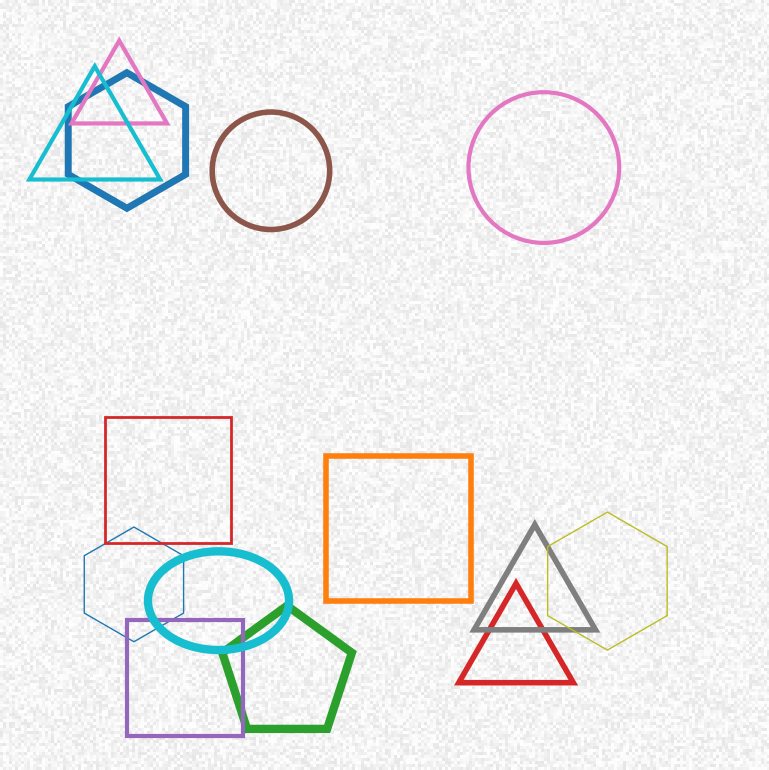[{"shape": "hexagon", "thickness": 2.5, "radius": 0.44, "center": [0.165, 0.818]}, {"shape": "hexagon", "thickness": 0.5, "radius": 0.37, "center": [0.174, 0.241]}, {"shape": "square", "thickness": 2, "radius": 0.47, "center": [0.517, 0.313]}, {"shape": "pentagon", "thickness": 3, "radius": 0.44, "center": [0.373, 0.125]}, {"shape": "square", "thickness": 1, "radius": 0.41, "center": [0.218, 0.376]}, {"shape": "triangle", "thickness": 2, "radius": 0.43, "center": [0.67, 0.156]}, {"shape": "square", "thickness": 1.5, "radius": 0.38, "center": [0.24, 0.119]}, {"shape": "circle", "thickness": 2, "radius": 0.38, "center": [0.352, 0.778]}, {"shape": "circle", "thickness": 1.5, "radius": 0.49, "center": [0.706, 0.782]}, {"shape": "triangle", "thickness": 1.5, "radius": 0.36, "center": [0.155, 0.876]}, {"shape": "triangle", "thickness": 2, "radius": 0.46, "center": [0.695, 0.228]}, {"shape": "hexagon", "thickness": 0.5, "radius": 0.45, "center": [0.789, 0.245]}, {"shape": "triangle", "thickness": 1.5, "radius": 0.49, "center": [0.123, 0.816]}, {"shape": "oval", "thickness": 3, "radius": 0.46, "center": [0.284, 0.22]}]